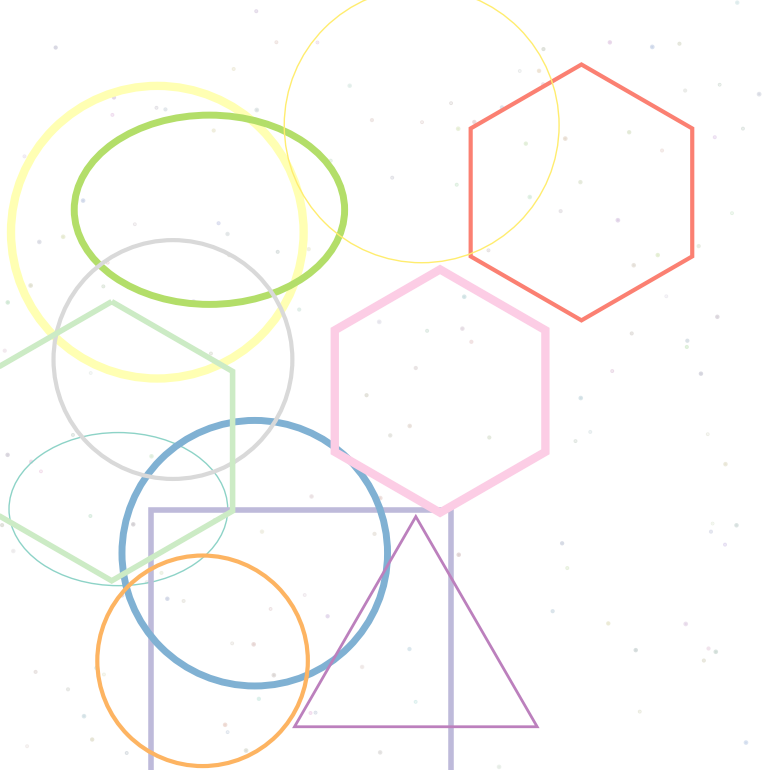[{"shape": "oval", "thickness": 0.5, "radius": 0.71, "center": [0.154, 0.339]}, {"shape": "circle", "thickness": 3, "radius": 0.95, "center": [0.204, 0.698]}, {"shape": "square", "thickness": 2, "radius": 0.97, "center": [0.391, 0.143]}, {"shape": "hexagon", "thickness": 1.5, "radius": 0.83, "center": [0.755, 0.75]}, {"shape": "circle", "thickness": 2.5, "radius": 0.86, "center": [0.331, 0.282]}, {"shape": "circle", "thickness": 1.5, "radius": 0.68, "center": [0.263, 0.142]}, {"shape": "oval", "thickness": 2.5, "radius": 0.88, "center": [0.272, 0.728]}, {"shape": "hexagon", "thickness": 3, "radius": 0.79, "center": [0.572, 0.492]}, {"shape": "circle", "thickness": 1.5, "radius": 0.78, "center": [0.225, 0.533]}, {"shape": "triangle", "thickness": 1, "radius": 0.91, "center": [0.54, 0.147]}, {"shape": "hexagon", "thickness": 2, "radius": 0.91, "center": [0.145, 0.427]}, {"shape": "circle", "thickness": 0.5, "radius": 0.89, "center": [0.548, 0.837]}]